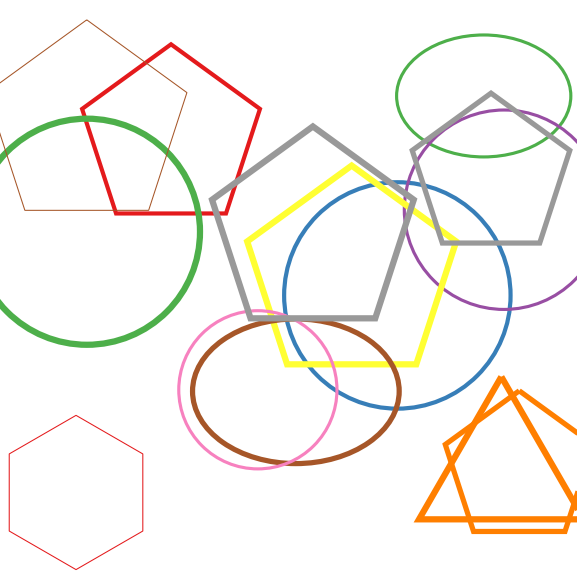[{"shape": "pentagon", "thickness": 2, "radius": 0.81, "center": [0.296, 0.76]}, {"shape": "hexagon", "thickness": 0.5, "radius": 0.67, "center": [0.132, 0.146]}, {"shape": "circle", "thickness": 2, "radius": 0.98, "center": [0.688, 0.488]}, {"shape": "oval", "thickness": 1.5, "radius": 0.75, "center": [0.838, 0.833]}, {"shape": "circle", "thickness": 3, "radius": 0.98, "center": [0.151, 0.598]}, {"shape": "circle", "thickness": 1.5, "radius": 0.86, "center": [0.873, 0.636]}, {"shape": "triangle", "thickness": 3, "radius": 0.82, "center": [0.868, 0.182]}, {"shape": "pentagon", "thickness": 2.5, "radius": 0.67, "center": [0.899, 0.188]}, {"shape": "pentagon", "thickness": 3, "radius": 0.95, "center": [0.609, 0.522]}, {"shape": "oval", "thickness": 2.5, "radius": 0.89, "center": [0.512, 0.322]}, {"shape": "pentagon", "thickness": 0.5, "radius": 0.91, "center": [0.15, 0.782]}, {"shape": "circle", "thickness": 1.5, "radius": 0.68, "center": [0.447, 0.324]}, {"shape": "pentagon", "thickness": 3, "radius": 0.92, "center": [0.542, 0.597]}, {"shape": "pentagon", "thickness": 2.5, "radius": 0.72, "center": [0.85, 0.694]}]